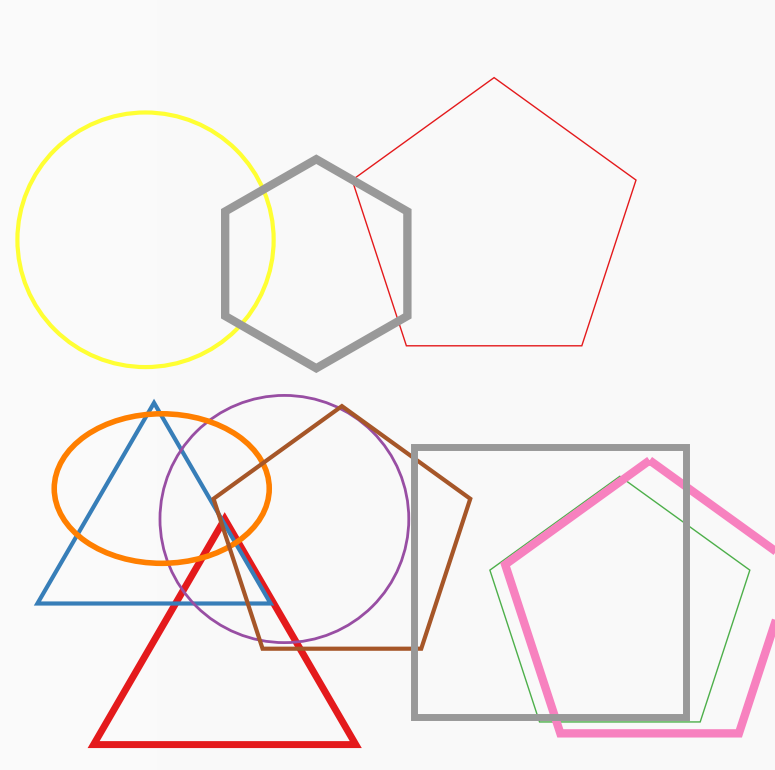[{"shape": "triangle", "thickness": 2.5, "radius": 0.98, "center": [0.29, 0.131]}, {"shape": "pentagon", "thickness": 0.5, "radius": 0.96, "center": [0.638, 0.707]}, {"shape": "triangle", "thickness": 1.5, "radius": 0.87, "center": [0.199, 0.303]}, {"shape": "pentagon", "thickness": 0.5, "radius": 0.88, "center": [0.8, 0.205]}, {"shape": "circle", "thickness": 1, "radius": 0.8, "center": [0.367, 0.326]}, {"shape": "oval", "thickness": 2, "radius": 0.69, "center": [0.209, 0.366]}, {"shape": "circle", "thickness": 1.5, "radius": 0.83, "center": [0.188, 0.689]}, {"shape": "pentagon", "thickness": 1.5, "radius": 0.87, "center": [0.441, 0.298]}, {"shape": "pentagon", "thickness": 3, "radius": 0.98, "center": [0.838, 0.206]}, {"shape": "square", "thickness": 2.5, "radius": 0.88, "center": [0.71, 0.244]}, {"shape": "hexagon", "thickness": 3, "radius": 0.68, "center": [0.408, 0.657]}]